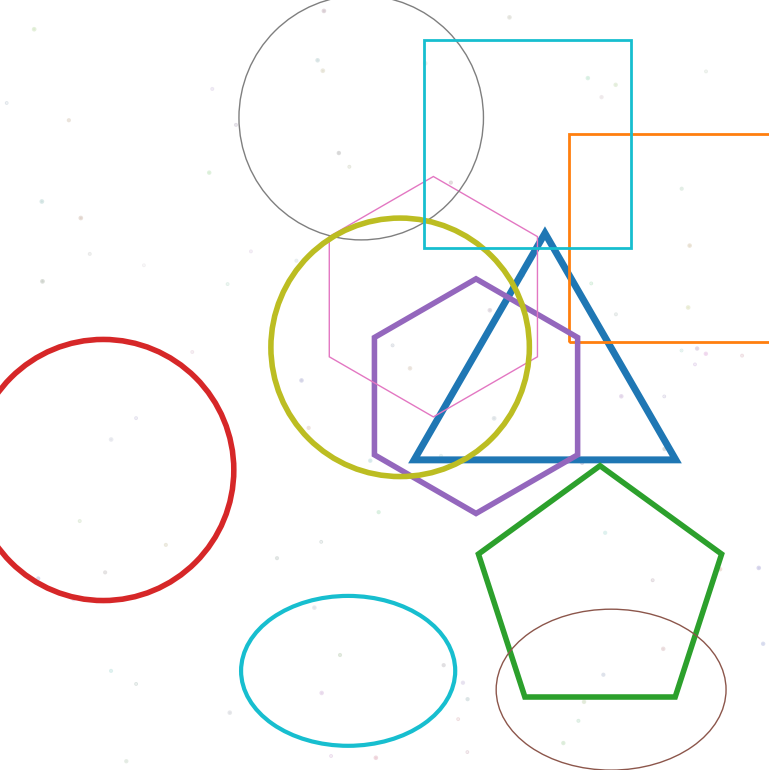[{"shape": "triangle", "thickness": 2.5, "radius": 0.98, "center": [0.708, 0.501]}, {"shape": "square", "thickness": 1, "radius": 0.67, "center": [0.874, 0.691]}, {"shape": "pentagon", "thickness": 2, "radius": 0.83, "center": [0.779, 0.229]}, {"shape": "circle", "thickness": 2, "radius": 0.85, "center": [0.134, 0.39]}, {"shape": "hexagon", "thickness": 2, "radius": 0.76, "center": [0.618, 0.486]}, {"shape": "oval", "thickness": 0.5, "radius": 0.75, "center": [0.794, 0.104]}, {"shape": "hexagon", "thickness": 0.5, "radius": 0.78, "center": [0.563, 0.615]}, {"shape": "circle", "thickness": 0.5, "radius": 0.79, "center": [0.469, 0.847]}, {"shape": "circle", "thickness": 2, "radius": 0.84, "center": [0.52, 0.549]}, {"shape": "oval", "thickness": 1.5, "radius": 0.7, "center": [0.452, 0.129]}, {"shape": "square", "thickness": 1, "radius": 0.67, "center": [0.685, 0.813]}]